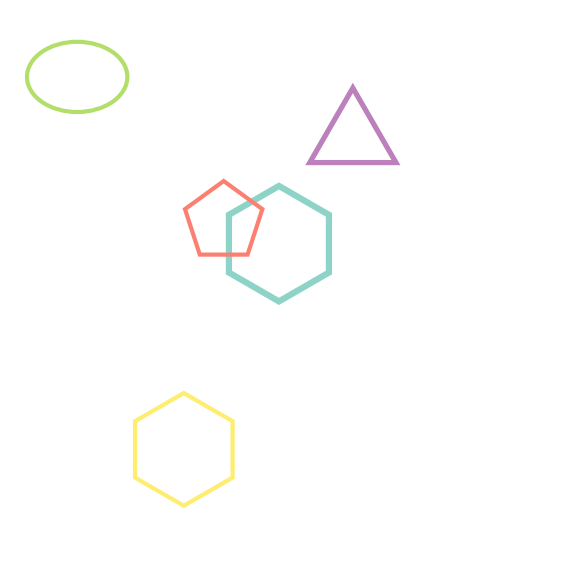[{"shape": "hexagon", "thickness": 3, "radius": 0.5, "center": [0.483, 0.577]}, {"shape": "pentagon", "thickness": 2, "radius": 0.35, "center": [0.387, 0.615]}, {"shape": "oval", "thickness": 2, "radius": 0.43, "center": [0.134, 0.866]}, {"shape": "triangle", "thickness": 2.5, "radius": 0.43, "center": [0.611, 0.761]}, {"shape": "hexagon", "thickness": 2, "radius": 0.49, "center": [0.318, 0.221]}]